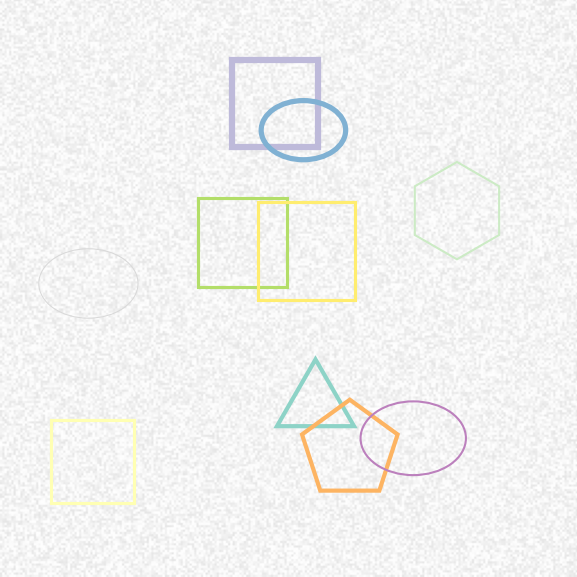[{"shape": "triangle", "thickness": 2, "radius": 0.39, "center": [0.546, 0.3]}, {"shape": "square", "thickness": 1.5, "radius": 0.36, "center": [0.16, 0.2]}, {"shape": "square", "thickness": 3, "radius": 0.37, "center": [0.476, 0.82]}, {"shape": "oval", "thickness": 2.5, "radius": 0.37, "center": [0.525, 0.774]}, {"shape": "pentagon", "thickness": 2, "radius": 0.44, "center": [0.606, 0.22]}, {"shape": "square", "thickness": 1.5, "radius": 0.39, "center": [0.419, 0.579]}, {"shape": "oval", "thickness": 0.5, "radius": 0.43, "center": [0.153, 0.508]}, {"shape": "oval", "thickness": 1, "radius": 0.46, "center": [0.716, 0.24]}, {"shape": "hexagon", "thickness": 1, "radius": 0.42, "center": [0.791, 0.634]}, {"shape": "square", "thickness": 1.5, "radius": 0.42, "center": [0.531, 0.564]}]